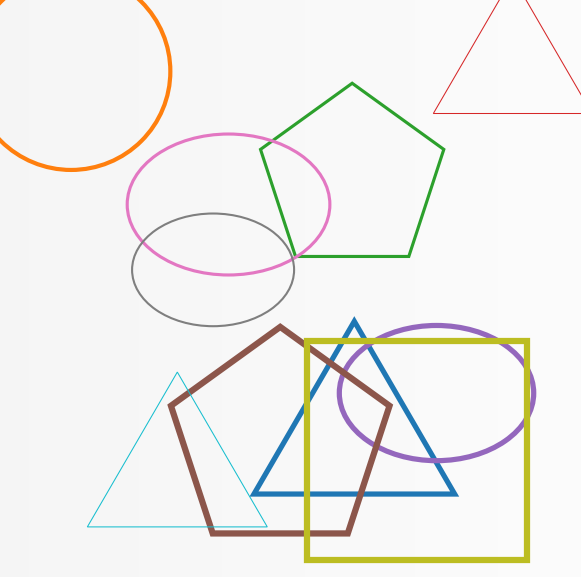[{"shape": "triangle", "thickness": 2.5, "radius": 1.0, "center": [0.61, 0.243]}, {"shape": "circle", "thickness": 2, "radius": 0.85, "center": [0.122, 0.876]}, {"shape": "pentagon", "thickness": 1.5, "radius": 0.83, "center": [0.606, 0.689]}, {"shape": "triangle", "thickness": 0.5, "radius": 0.79, "center": [0.882, 0.881]}, {"shape": "oval", "thickness": 2.5, "radius": 0.84, "center": [0.751, 0.318]}, {"shape": "pentagon", "thickness": 3, "radius": 0.99, "center": [0.482, 0.235]}, {"shape": "oval", "thickness": 1.5, "radius": 0.87, "center": [0.393, 0.645]}, {"shape": "oval", "thickness": 1, "radius": 0.7, "center": [0.367, 0.532]}, {"shape": "square", "thickness": 3, "radius": 0.95, "center": [0.718, 0.219]}, {"shape": "triangle", "thickness": 0.5, "radius": 0.89, "center": [0.305, 0.176]}]